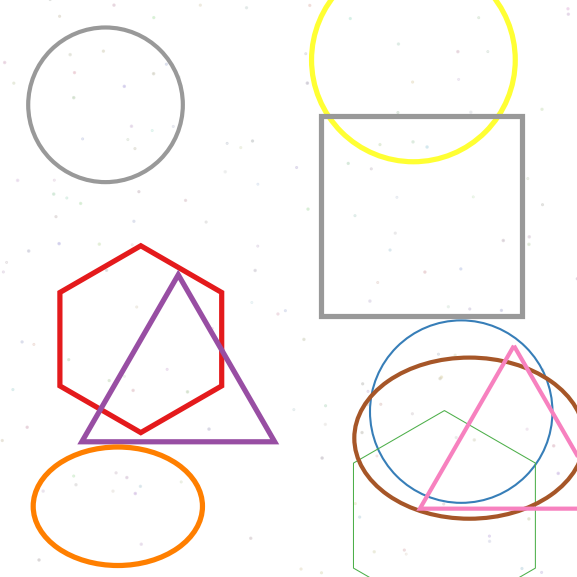[{"shape": "hexagon", "thickness": 2.5, "radius": 0.81, "center": [0.244, 0.412]}, {"shape": "circle", "thickness": 1, "radius": 0.79, "center": [0.799, 0.286]}, {"shape": "hexagon", "thickness": 0.5, "radius": 0.91, "center": [0.77, 0.106]}, {"shape": "triangle", "thickness": 2.5, "radius": 0.96, "center": [0.309, 0.331]}, {"shape": "oval", "thickness": 2.5, "radius": 0.73, "center": [0.204, 0.122]}, {"shape": "circle", "thickness": 2.5, "radius": 0.88, "center": [0.716, 0.895]}, {"shape": "oval", "thickness": 2, "radius": 1.0, "center": [0.813, 0.24]}, {"shape": "triangle", "thickness": 2, "radius": 0.94, "center": [0.89, 0.212]}, {"shape": "square", "thickness": 2.5, "radius": 0.87, "center": [0.73, 0.625]}, {"shape": "circle", "thickness": 2, "radius": 0.67, "center": [0.183, 0.818]}]